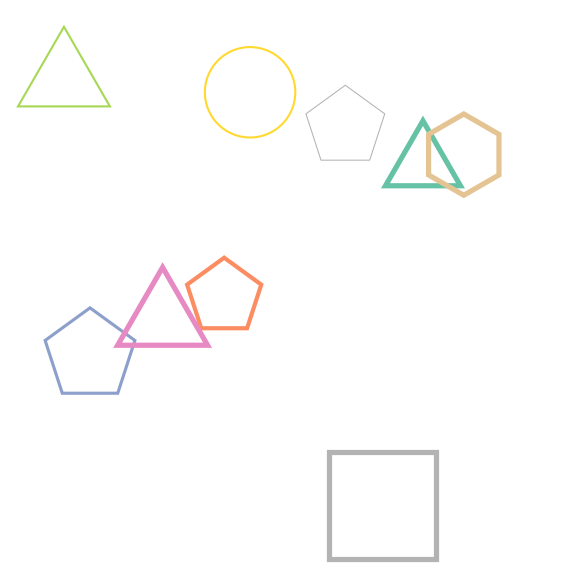[{"shape": "triangle", "thickness": 2.5, "radius": 0.37, "center": [0.732, 0.715]}, {"shape": "pentagon", "thickness": 2, "radius": 0.34, "center": [0.388, 0.485]}, {"shape": "pentagon", "thickness": 1.5, "radius": 0.41, "center": [0.156, 0.384]}, {"shape": "triangle", "thickness": 2.5, "radius": 0.45, "center": [0.282, 0.446]}, {"shape": "triangle", "thickness": 1, "radius": 0.46, "center": [0.111, 0.861]}, {"shape": "circle", "thickness": 1, "radius": 0.39, "center": [0.433, 0.839]}, {"shape": "hexagon", "thickness": 2.5, "radius": 0.35, "center": [0.803, 0.731]}, {"shape": "pentagon", "thickness": 0.5, "radius": 0.36, "center": [0.598, 0.78]}, {"shape": "square", "thickness": 2.5, "radius": 0.46, "center": [0.663, 0.124]}]